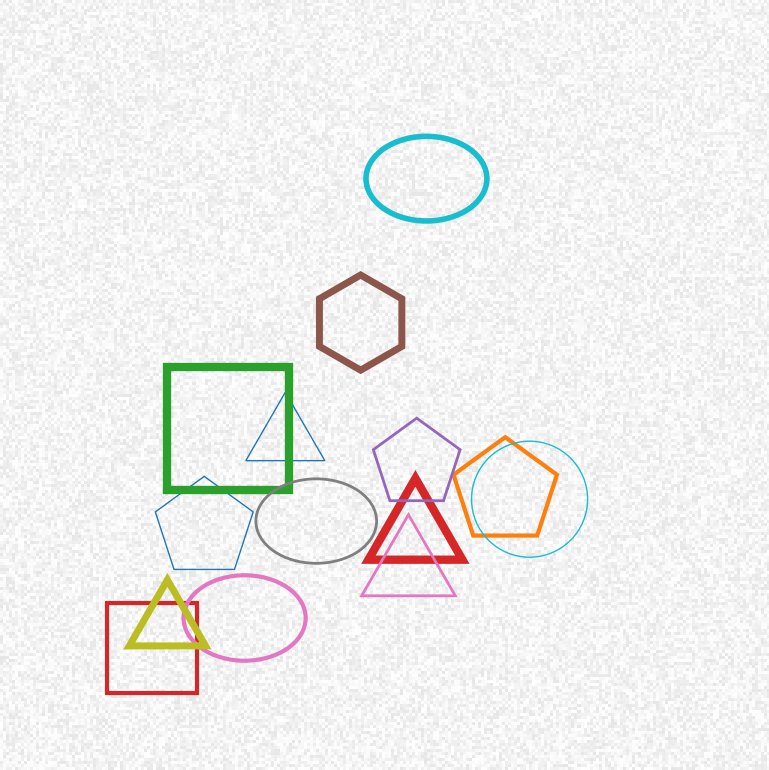[{"shape": "triangle", "thickness": 0.5, "radius": 0.3, "center": [0.371, 0.431]}, {"shape": "pentagon", "thickness": 0.5, "radius": 0.33, "center": [0.265, 0.315]}, {"shape": "pentagon", "thickness": 1.5, "radius": 0.35, "center": [0.656, 0.362]}, {"shape": "square", "thickness": 3, "radius": 0.4, "center": [0.296, 0.444]}, {"shape": "triangle", "thickness": 3, "radius": 0.35, "center": [0.539, 0.308]}, {"shape": "square", "thickness": 1.5, "radius": 0.29, "center": [0.197, 0.159]}, {"shape": "pentagon", "thickness": 1, "radius": 0.3, "center": [0.541, 0.398]}, {"shape": "hexagon", "thickness": 2.5, "radius": 0.31, "center": [0.468, 0.581]}, {"shape": "oval", "thickness": 1.5, "radius": 0.4, "center": [0.318, 0.197]}, {"shape": "triangle", "thickness": 1, "radius": 0.35, "center": [0.53, 0.261]}, {"shape": "oval", "thickness": 1, "radius": 0.39, "center": [0.411, 0.323]}, {"shape": "triangle", "thickness": 2.5, "radius": 0.29, "center": [0.217, 0.19]}, {"shape": "oval", "thickness": 2, "radius": 0.39, "center": [0.554, 0.768]}, {"shape": "circle", "thickness": 0.5, "radius": 0.38, "center": [0.688, 0.352]}]